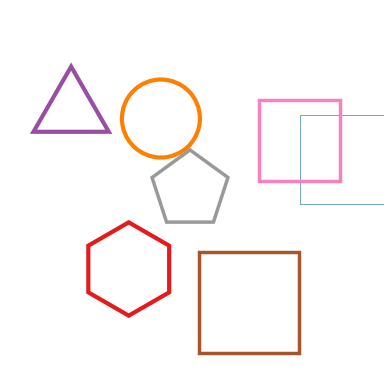[{"shape": "hexagon", "thickness": 3, "radius": 0.61, "center": [0.334, 0.301]}, {"shape": "square", "thickness": 0.5, "radius": 0.58, "center": [0.897, 0.586]}, {"shape": "triangle", "thickness": 3, "radius": 0.56, "center": [0.185, 0.714]}, {"shape": "circle", "thickness": 3, "radius": 0.51, "center": [0.418, 0.692]}, {"shape": "square", "thickness": 2.5, "radius": 0.65, "center": [0.647, 0.214]}, {"shape": "square", "thickness": 2.5, "radius": 0.52, "center": [0.778, 0.635]}, {"shape": "pentagon", "thickness": 2.5, "radius": 0.52, "center": [0.494, 0.507]}]